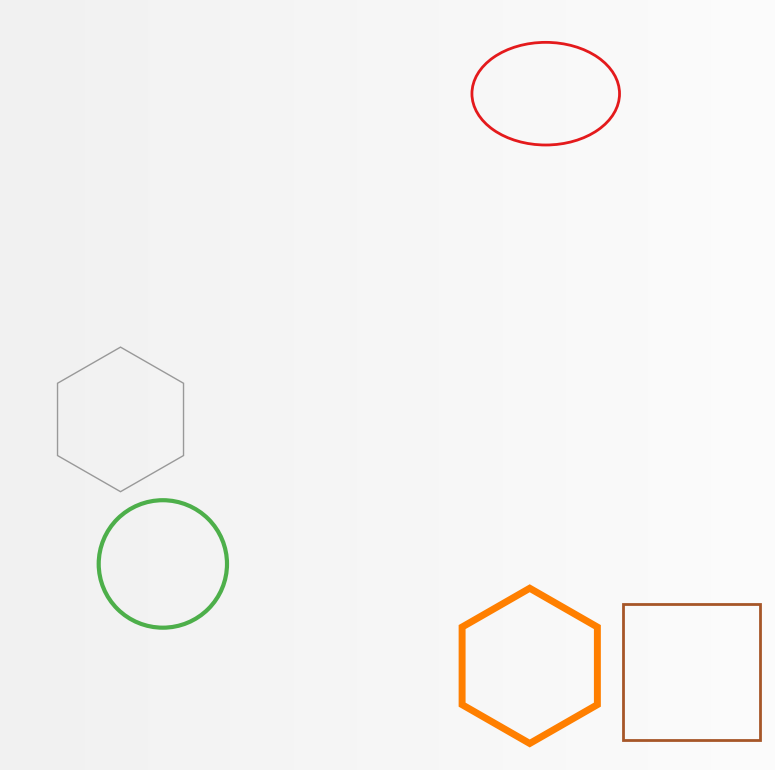[{"shape": "oval", "thickness": 1, "radius": 0.48, "center": [0.704, 0.878]}, {"shape": "circle", "thickness": 1.5, "radius": 0.41, "center": [0.21, 0.268]}, {"shape": "hexagon", "thickness": 2.5, "radius": 0.5, "center": [0.684, 0.135]}, {"shape": "square", "thickness": 1, "radius": 0.44, "center": [0.892, 0.127]}, {"shape": "hexagon", "thickness": 0.5, "radius": 0.47, "center": [0.156, 0.455]}]